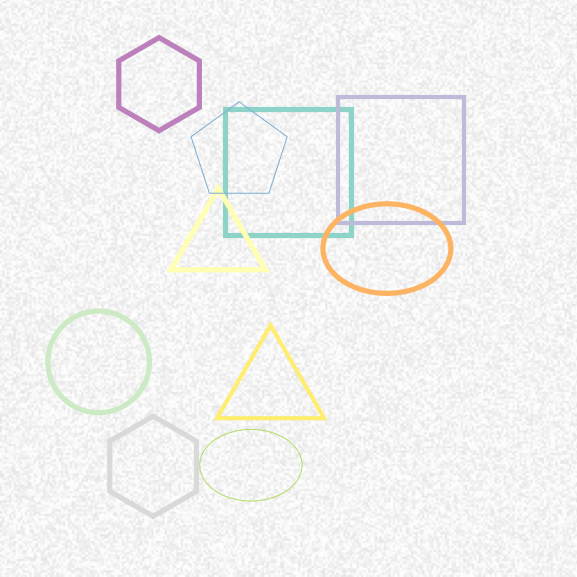[{"shape": "square", "thickness": 2.5, "radius": 0.54, "center": [0.499, 0.701]}, {"shape": "triangle", "thickness": 2.5, "radius": 0.47, "center": [0.378, 0.579]}, {"shape": "square", "thickness": 2, "radius": 0.55, "center": [0.694, 0.723]}, {"shape": "pentagon", "thickness": 0.5, "radius": 0.44, "center": [0.414, 0.735]}, {"shape": "oval", "thickness": 2.5, "radius": 0.55, "center": [0.67, 0.569]}, {"shape": "oval", "thickness": 0.5, "radius": 0.44, "center": [0.434, 0.194]}, {"shape": "hexagon", "thickness": 2.5, "radius": 0.43, "center": [0.265, 0.192]}, {"shape": "hexagon", "thickness": 2.5, "radius": 0.4, "center": [0.275, 0.853]}, {"shape": "circle", "thickness": 2.5, "radius": 0.44, "center": [0.171, 0.373]}, {"shape": "triangle", "thickness": 2, "radius": 0.54, "center": [0.469, 0.329]}]